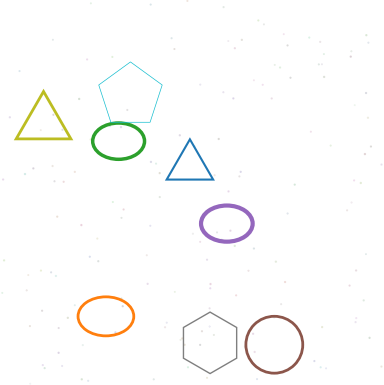[{"shape": "triangle", "thickness": 1.5, "radius": 0.35, "center": [0.493, 0.568]}, {"shape": "oval", "thickness": 2, "radius": 0.36, "center": [0.275, 0.178]}, {"shape": "oval", "thickness": 2.5, "radius": 0.34, "center": [0.308, 0.633]}, {"shape": "oval", "thickness": 3, "radius": 0.34, "center": [0.589, 0.419]}, {"shape": "circle", "thickness": 2, "radius": 0.37, "center": [0.713, 0.105]}, {"shape": "hexagon", "thickness": 1, "radius": 0.4, "center": [0.546, 0.11]}, {"shape": "triangle", "thickness": 2, "radius": 0.41, "center": [0.113, 0.68]}, {"shape": "pentagon", "thickness": 0.5, "radius": 0.43, "center": [0.339, 0.752]}]